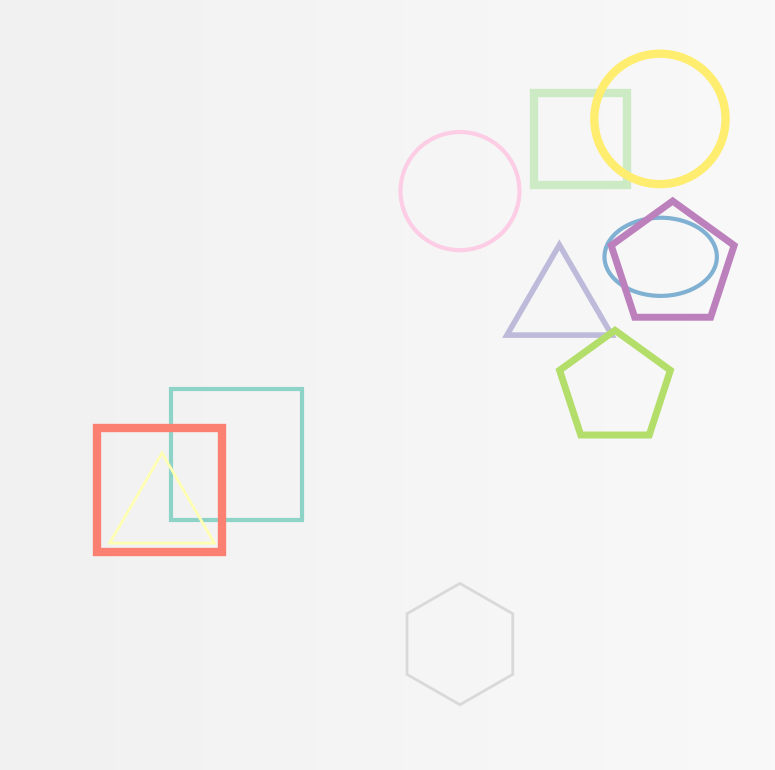[{"shape": "square", "thickness": 1.5, "radius": 0.42, "center": [0.305, 0.409]}, {"shape": "triangle", "thickness": 1, "radius": 0.39, "center": [0.209, 0.334]}, {"shape": "triangle", "thickness": 2, "radius": 0.39, "center": [0.722, 0.604]}, {"shape": "square", "thickness": 3, "radius": 0.4, "center": [0.206, 0.363]}, {"shape": "oval", "thickness": 1.5, "radius": 0.36, "center": [0.852, 0.666]}, {"shape": "pentagon", "thickness": 2.5, "radius": 0.38, "center": [0.794, 0.496]}, {"shape": "circle", "thickness": 1.5, "radius": 0.38, "center": [0.594, 0.752]}, {"shape": "hexagon", "thickness": 1, "radius": 0.39, "center": [0.593, 0.164]}, {"shape": "pentagon", "thickness": 2.5, "radius": 0.42, "center": [0.868, 0.655]}, {"shape": "square", "thickness": 3, "radius": 0.3, "center": [0.749, 0.819]}, {"shape": "circle", "thickness": 3, "radius": 0.42, "center": [0.852, 0.846]}]